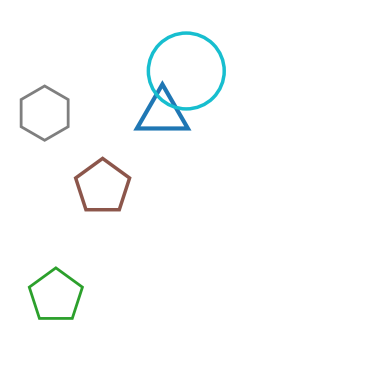[{"shape": "triangle", "thickness": 3, "radius": 0.38, "center": [0.422, 0.705]}, {"shape": "pentagon", "thickness": 2, "radius": 0.36, "center": [0.145, 0.232]}, {"shape": "pentagon", "thickness": 2.5, "radius": 0.37, "center": [0.267, 0.515]}, {"shape": "hexagon", "thickness": 2, "radius": 0.35, "center": [0.116, 0.706]}, {"shape": "circle", "thickness": 2.5, "radius": 0.49, "center": [0.484, 0.816]}]